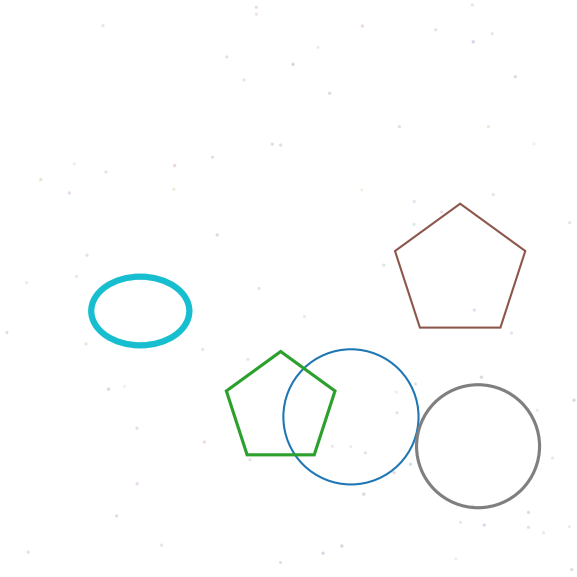[{"shape": "circle", "thickness": 1, "radius": 0.59, "center": [0.608, 0.277]}, {"shape": "pentagon", "thickness": 1.5, "radius": 0.49, "center": [0.486, 0.292]}, {"shape": "pentagon", "thickness": 1, "radius": 0.59, "center": [0.797, 0.528]}, {"shape": "circle", "thickness": 1.5, "radius": 0.53, "center": [0.828, 0.226]}, {"shape": "oval", "thickness": 3, "radius": 0.42, "center": [0.243, 0.461]}]